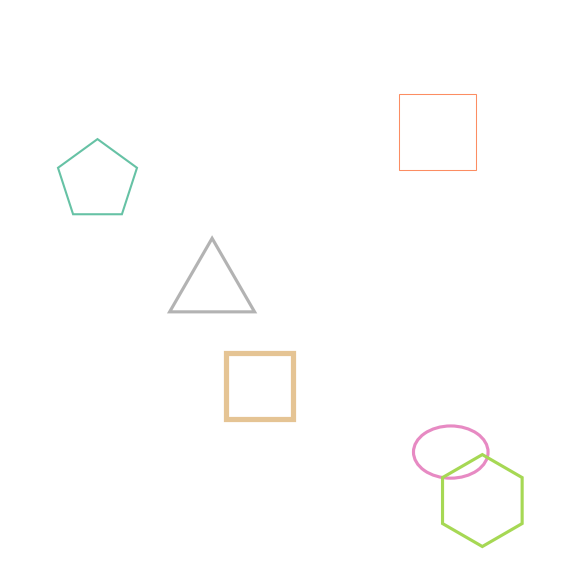[{"shape": "pentagon", "thickness": 1, "radius": 0.36, "center": [0.169, 0.686]}, {"shape": "square", "thickness": 0.5, "radius": 0.33, "center": [0.757, 0.771]}, {"shape": "oval", "thickness": 1.5, "radius": 0.32, "center": [0.781, 0.216]}, {"shape": "hexagon", "thickness": 1.5, "radius": 0.4, "center": [0.835, 0.132]}, {"shape": "square", "thickness": 2.5, "radius": 0.29, "center": [0.449, 0.331]}, {"shape": "triangle", "thickness": 1.5, "radius": 0.42, "center": [0.367, 0.502]}]